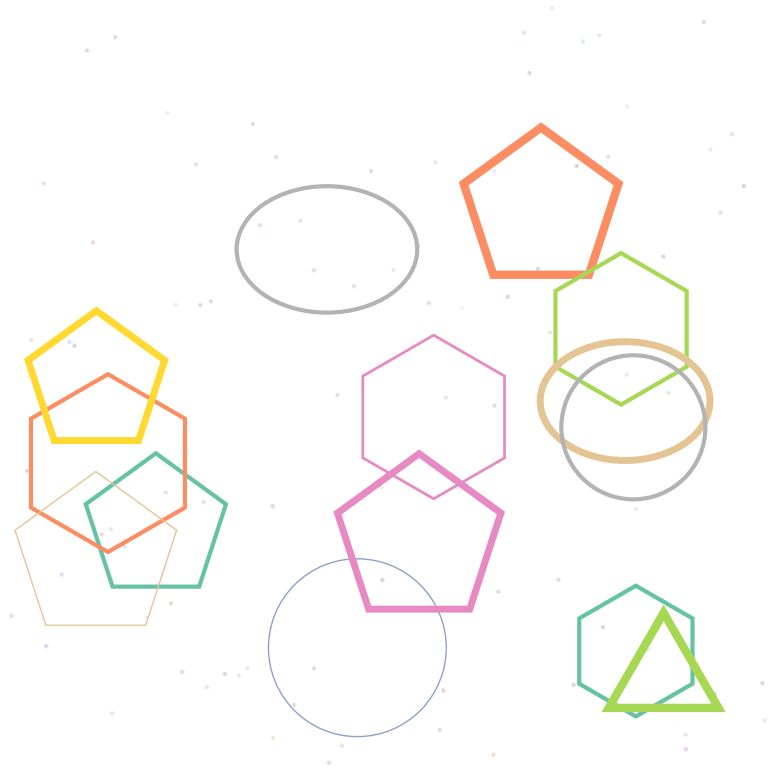[{"shape": "pentagon", "thickness": 1.5, "radius": 0.48, "center": [0.202, 0.316]}, {"shape": "hexagon", "thickness": 1.5, "radius": 0.42, "center": [0.826, 0.154]}, {"shape": "hexagon", "thickness": 1.5, "radius": 0.58, "center": [0.14, 0.399]}, {"shape": "pentagon", "thickness": 3, "radius": 0.53, "center": [0.703, 0.729]}, {"shape": "circle", "thickness": 0.5, "radius": 0.58, "center": [0.464, 0.159]}, {"shape": "hexagon", "thickness": 1, "radius": 0.53, "center": [0.563, 0.458]}, {"shape": "pentagon", "thickness": 2.5, "radius": 0.56, "center": [0.544, 0.299]}, {"shape": "hexagon", "thickness": 1.5, "radius": 0.49, "center": [0.807, 0.573]}, {"shape": "triangle", "thickness": 3, "radius": 0.41, "center": [0.862, 0.122]}, {"shape": "pentagon", "thickness": 2.5, "radius": 0.47, "center": [0.125, 0.503]}, {"shape": "pentagon", "thickness": 0.5, "radius": 0.55, "center": [0.124, 0.277]}, {"shape": "oval", "thickness": 2.5, "radius": 0.55, "center": [0.812, 0.479]}, {"shape": "oval", "thickness": 1.5, "radius": 0.59, "center": [0.425, 0.676]}, {"shape": "circle", "thickness": 1.5, "radius": 0.47, "center": [0.823, 0.445]}]